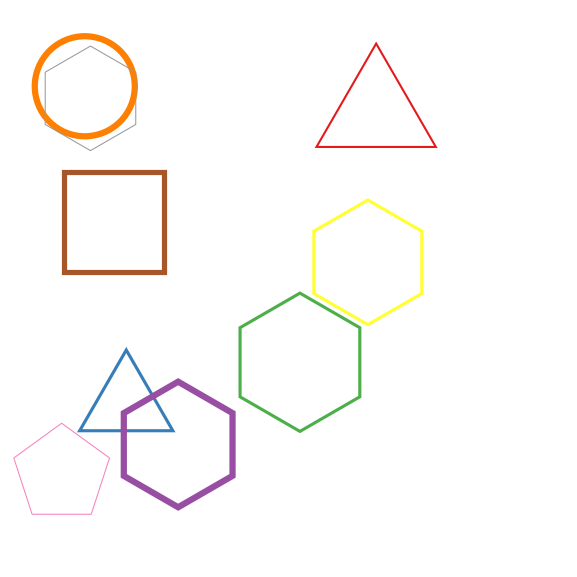[{"shape": "triangle", "thickness": 1, "radius": 0.6, "center": [0.651, 0.804]}, {"shape": "triangle", "thickness": 1.5, "radius": 0.47, "center": [0.219, 0.3]}, {"shape": "hexagon", "thickness": 1.5, "radius": 0.6, "center": [0.519, 0.372]}, {"shape": "hexagon", "thickness": 3, "radius": 0.54, "center": [0.309, 0.229]}, {"shape": "circle", "thickness": 3, "radius": 0.43, "center": [0.147, 0.85]}, {"shape": "hexagon", "thickness": 1.5, "radius": 0.54, "center": [0.637, 0.545]}, {"shape": "square", "thickness": 2.5, "radius": 0.44, "center": [0.198, 0.615]}, {"shape": "pentagon", "thickness": 0.5, "radius": 0.44, "center": [0.107, 0.179]}, {"shape": "hexagon", "thickness": 0.5, "radius": 0.45, "center": [0.157, 0.829]}]